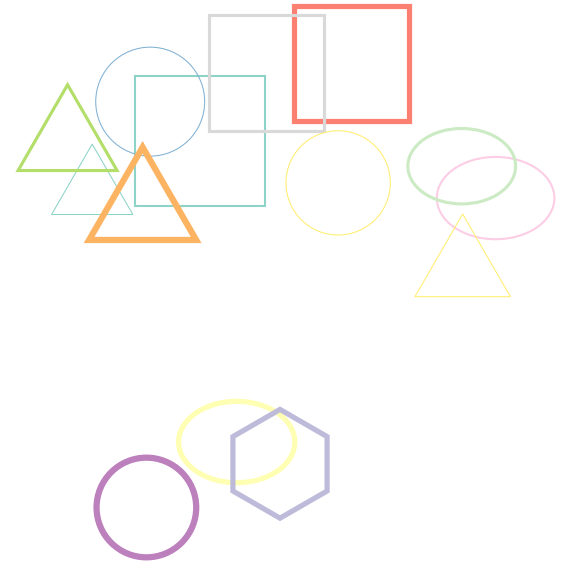[{"shape": "triangle", "thickness": 0.5, "radius": 0.41, "center": [0.16, 0.668]}, {"shape": "square", "thickness": 1, "radius": 0.56, "center": [0.347, 0.755]}, {"shape": "oval", "thickness": 2.5, "radius": 0.5, "center": [0.41, 0.234]}, {"shape": "hexagon", "thickness": 2.5, "radius": 0.47, "center": [0.485, 0.196]}, {"shape": "square", "thickness": 2.5, "radius": 0.5, "center": [0.608, 0.889]}, {"shape": "circle", "thickness": 0.5, "radius": 0.47, "center": [0.26, 0.823]}, {"shape": "triangle", "thickness": 3, "radius": 0.54, "center": [0.247, 0.637]}, {"shape": "triangle", "thickness": 1.5, "radius": 0.49, "center": [0.117, 0.753]}, {"shape": "oval", "thickness": 1, "radius": 0.51, "center": [0.858, 0.656]}, {"shape": "square", "thickness": 1.5, "radius": 0.5, "center": [0.462, 0.872]}, {"shape": "circle", "thickness": 3, "radius": 0.43, "center": [0.253, 0.12]}, {"shape": "oval", "thickness": 1.5, "radius": 0.47, "center": [0.8, 0.711]}, {"shape": "triangle", "thickness": 0.5, "radius": 0.48, "center": [0.801, 0.533]}, {"shape": "circle", "thickness": 0.5, "radius": 0.45, "center": [0.586, 0.682]}]